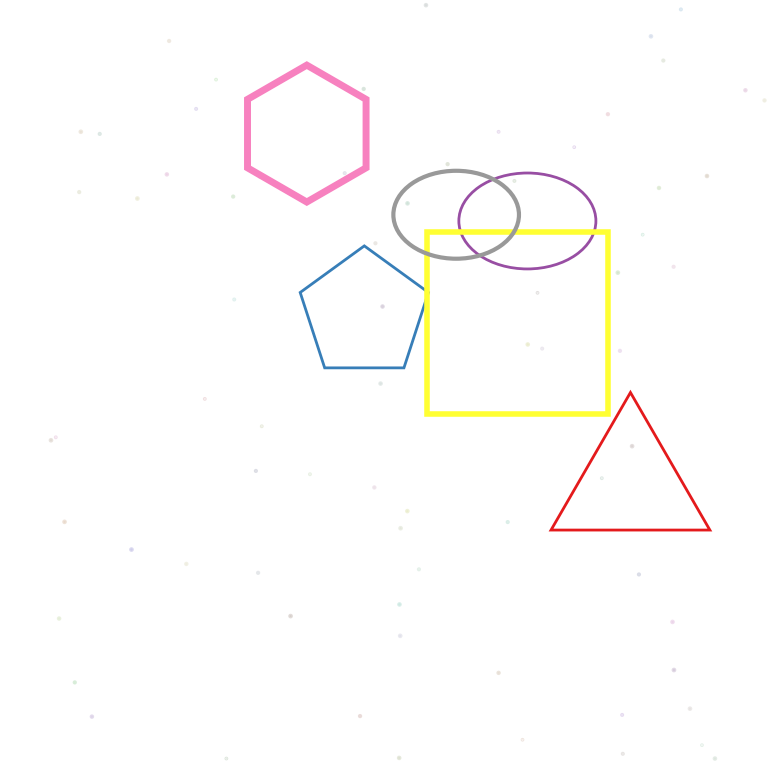[{"shape": "triangle", "thickness": 1, "radius": 0.6, "center": [0.819, 0.371]}, {"shape": "pentagon", "thickness": 1, "radius": 0.44, "center": [0.473, 0.593]}, {"shape": "oval", "thickness": 1, "radius": 0.44, "center": [0.685, 0.713]}, {"shape": "square", "thickness": 2, "radius": 0.59, "center": [0.672, 0.581]}, {"shape": "hexagon", "thickness": 2.5, "radius": 0.44, "center": [0.398, 0.827]}, {"shape": "oval", "thickness": 1.5, "radius": 0.41, "center": [0.592, 0.721]}]